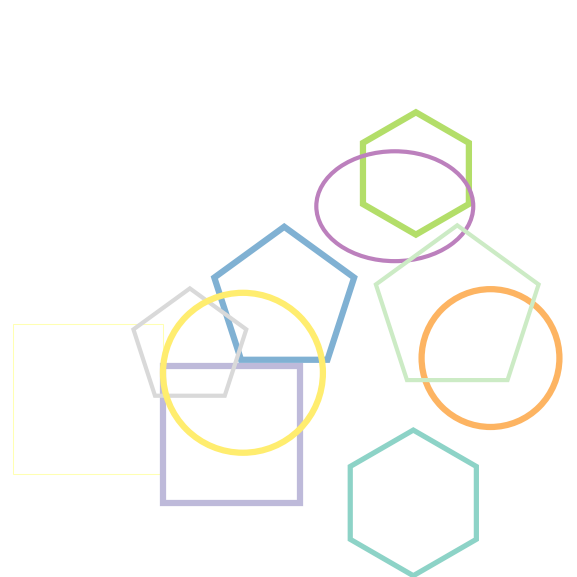[{"shape": "hexagon", "thickness": 2.5, "radius": 0.63, "center": [0.716, 0.128]}, {"shape": "square", "thickness": 0.5, "radius": 0.65, "center": [0.152, 0.309]}, {"shape": "square", "thickness": 3, "radius": 0.59, "center": [0.4, 0.247]}, {"shape": "pentagon", "thickness": 3, "radius": 0.64, "center": [0.492, 0.479]}, {"shape": "circle", "thickness": 3, "radius": 0.6, "center": [0.849, 0.379]}, {"shape": "hexagon", "thickness": 3, "radius": 0.53, "center": [0.72, 0.699]}, {"shape": "pentagon", "thickness": 2, "radius": 0.51, "center": [0.329, 0.397]}, {"shape": "oval", "thickness": 2, "radius": 0.68, "center": [0.684, 0.642]}, {"shape": "pentagon", "thickness": 2, "radius": 0.74, "center": [0.792, 0.461]}, {"shape": "circle", "thickness": 3, "radius": 0.69, "center": [0.421, 0.354]}]